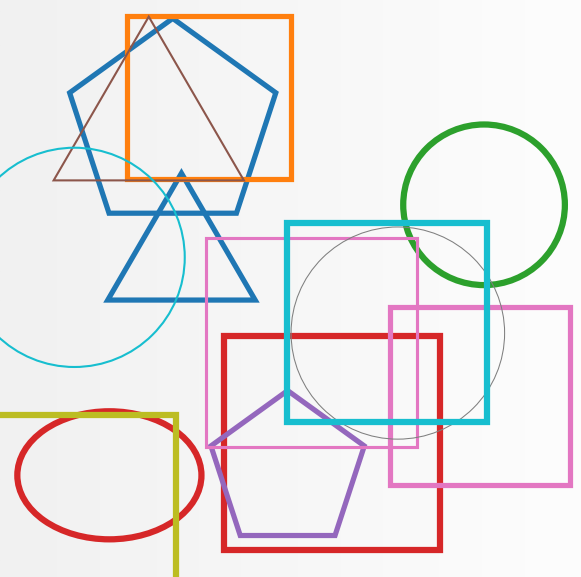[{"shape": "triangle", "thickness": 2.5, "radius": 0.73, "center": [0.312, 0.553]}, {"shape": "pentagon", "thickness": 2.5, "radius": 0.93, "center": [0.297, 0.781]}, {"shape": "square", "thickness": 2.5, "radius": 0.71, "center": [0.359, 0.83]}, {"shape": "circle", "thickness": 3, "radius": 0.7, "center": [0.833, 0.645]}, {"shape": "oval", "thickness": 3, "radius": 0.79, "center": [0.188, 0.176]}, {"shape": "square", "thickness": 3, "radius": 0.93, "center": [0.571, 0.232]}, {"shape": "pentagon", "thickness": 2.5, "radius": 0.69, "center": [0.495, 0.184]}, {"shape": "triangle", "thickness": 1, "radius": 0.94, "center": [0.256, 0.781]}, {"shape": "square", "thickness": 1.5, "radius": 0.91, "center": [0.536, 0.406]}, {"shape": "square", "thickness": 2.5, "radius": 0.77, "center": [0.826, 0.313]}, {"shape": "circle", "thickness": 0.5, "radius": 0.92, "center": [0.684, 0.422]}, {"shape": "square", "thickness": 3, "radius": 0.82, "center": [0.138, 0.117]}, {"shape": "square", "thickness": 3, "radius": 0.86, "center": [0.666, 0.441]}, {"shape": "circle", "thickness": 1, "radius": 0.95, "center": [0.128, 0.553]}]